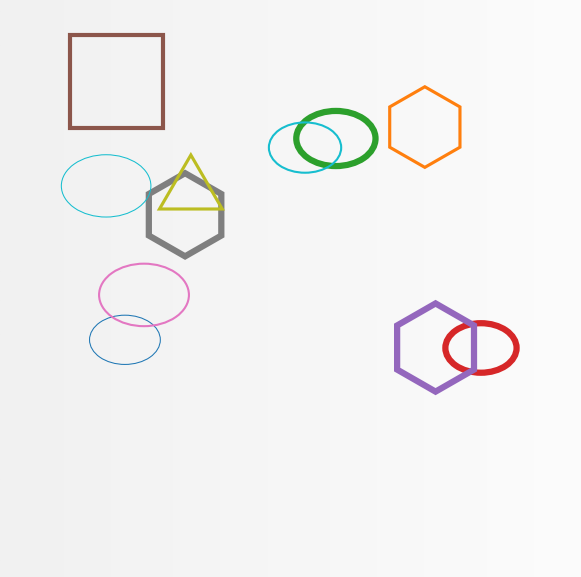[{"shape": "oval", "thickness": 0.5, "radius": 0.3, "center": [0.215, 0.411]}, {"shape": "hexagon", "thickness": 1.5, "radius": 0.35, "center": [0.731, 0.779]}, {"shape": "oval", "thickness": 3, "radius": 0.34, "center": [0.578, 0.759]}, {"shape": "oval", "thickness": 3, "radius": 0.31, "center": [0.827, 0.397]}, {"shape": "hexagon", "thickness": 3, "radius": 0.38, "center": [0.749, 0.397]}, {"shape": "square", "thickness": 2, "radius": 0.4, "center": [0.2, 0.858]}, {"shape": "oval", "thickness": 1, "radius": 0.39, "center": [0.248, 0.488]}, {"shape": "hexagon", "thickness": 3, "radius": 0.36, "center": [0.318, 0.627]}, {"shape": "triangle", "thickness": 1.5, "radius": 0.31, "center": [0.328, 0.668]}, {"shape": "oval", "thickness": 1, "radius": 0.31, "center": [0.525, 0.744]}, {"shape": "oval", "thickness": 0.5, "radius": 0.39, "center": [0.183, 0.677]}]